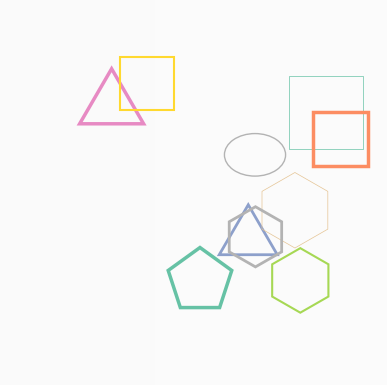[{"shape": "pentagon", "thickness": 2.5, "radius": 0.43, "center": [0.516, 0.271]}, {"shape": "square", "thickness": 0.5, "radius": 0.48, "center": [0.841, 0.709]}, {"shape": "square", "thickness": 2.5, "radius": 0.35, "center": [0.879, 0.639]}, {"shape": "triangle", "thickness": 2, "radius": 0.43, "center": [0.641, 0.382]}, {"shape": "triangle", "thickness": 2.5, "radius": 0.48, "center": [0.288, 0.726]}, {"shape": "hexagon", "thickness": 1.5, "radius": 0.42, "center": [0.775, 0.272]}, {"shape": "square", "thickness": 1.5, "radius": 0.35, "center": [0.38, 0.783]}, {"shape": "hexagon", "thickness": 0.5, "radius": 0.49, "center": [0.761, 0.454]}, {"shape": "oval", "thickness": 1, "radius": 0.39, "center": [0.658, 0.598]}, {"shape": "hexagon", "thickness": 2, "radius": 0.39, "center": [0.659, 0.385]}]